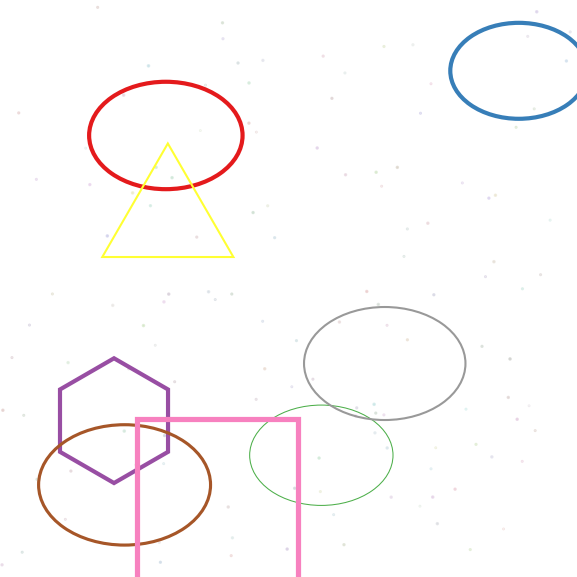[{"shape": "oval", "thickness": 2, "radius": 0.66, "center": [0.287, 0.765]}, {"shape": "oval", "thickness": 2, "radius": 0.59, "center": [0.898, 0.877]}, {"shape": "oval", "thickness": 0.5, "radius": 0.62, "center": [0.556, 0.211]}, {"shape": "hexagon", "thickness": 2, "radius": 0.54, "center": [0.197, 0.271]}, {"shape": "triangle", "thickness": 1, "radius": 0.66, "center": [0.291, 0.62]}, {"shape": "oval", "thickness": 1.5, "radius": 0.74, "center": [0.216, 0.159]}, {"shape": "square", "thickness": 2.5, "radius": 0.7, "center": [0.377, 0.134]}, {"shape": "oval", "thickness": 1, "radius": 0.7, "center": [0.666, 0.37]}]